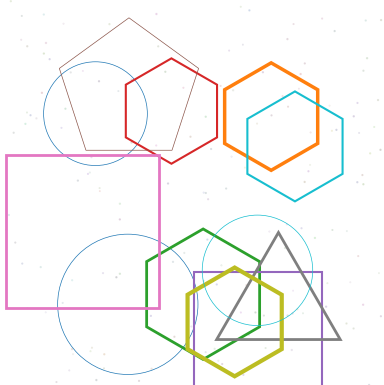[{"shape": "circle", "thickness": 0.5, "radius": 0.67, "center": [0.248, 0.705]}, {"shape": "circle", "thickness": 0.5, "radius": 0.91, "center": [0.332, 0.21]}, {"shape": "hexagon", "thickness": 2.5, "radius": 0.7, "center": [0.704, 0.697]}, {"shape": "hexagon", "thickness": 2, "radius": 0.85, "center": [0.528, 0.236]}, {"shape": "hexagon", "thickness": 1.5, "radius": 0.68, "center": [0.445, 0.712]}, {"shape": "square", "thickness": 1.5, "radius": 0.83, "center": [0.67, 0.126]}, {"shape": "pentagon", "thickness": 0.5, "radius": 0.95, "center": [0.335, 0.764]}, {"shape": "square", "thickness": 2, "radius": 0.99, "center": [0.214, 0.398]}, {"shape": "triangle", "thickness": 2, "radius": 0.93, "center": [0.723, 0.211]}, {"shape": "hexagon", "thickness": 3, "radius": 0.71, "center": [0.609, 0.164]}, {"shape": "circle", "thickness": 0.5, "radius": 0.72, "center": [0.669, 0.298]}, {"shape": "hexagon", "thickness": 1.5, "radius": 0.71, "center": [0.766, 0.62]}]